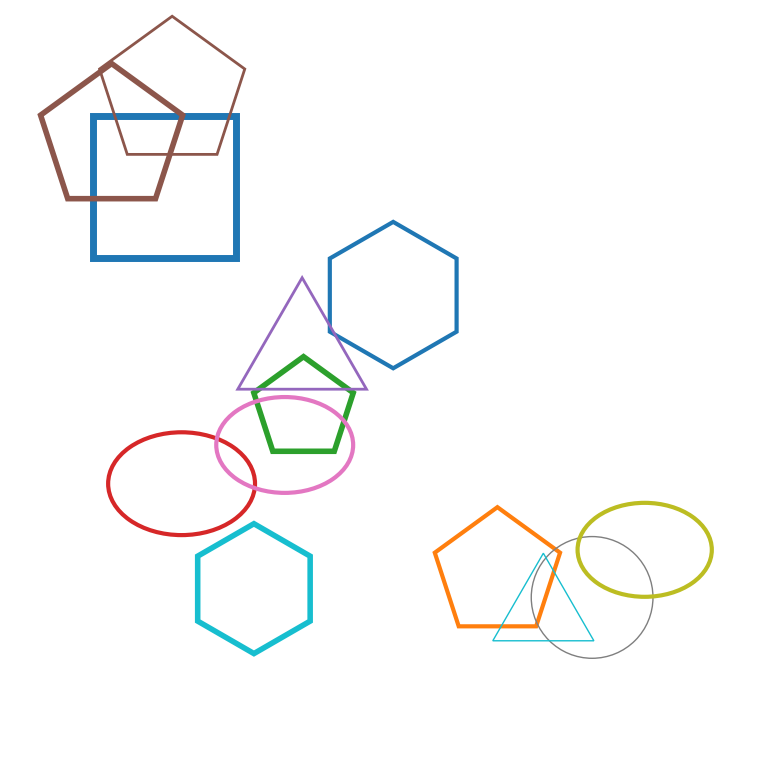[{"shape": "hexagon", "thickness": 1.5, "radius": 0.48, "center": [0.511, 0.617]}, {"shape": "square", "thickness": 2.5, "radius": 0.46, "center": [0.214, 0.757]}, {"shape": "pentagon", "thickness": 1.5, "radius": 0.43, "center": [0.646, 0.256]}, {"shape": "pentagon", "thickness": 2, "radius": 0.34, "center": [0.394, 0.469]}, {"shape": "oval", "thickness": 1.5, "radius": 0.48, "center": [0.236, 0.372]}, {"shape": "triangle", "thickness": 1, "radius": 0.48, "center": [0.392, 0.543]}, {"shape": "pentagon", "thickness": 1, "radius": 0.5, "center": [0.224, 0.88]}, {"shape": "pentagon", "thickness": 2, "radius": 0.49, "center": [0.145, 0.82]}, {"shape": "oval", "thickness": 1.5, "radius": 0.44, "center": [0.37, 0.422]}, {"shape": "circle", "thickness": 0.5, "radius": 0.4, "center": [0.769, 0.224]}, {"shape": "oval", "thickness": 1.5, "radius": 0.44, "center": [0.837, 0.286]}, {"shape": "triangle", "thickness": 0.5, "radius": 0.38, "center": [0.706, 0.206]}, {"shape": "hexagon", "thickness": 2, "radius": 0.42, "center": [0.33, 0.236]}]